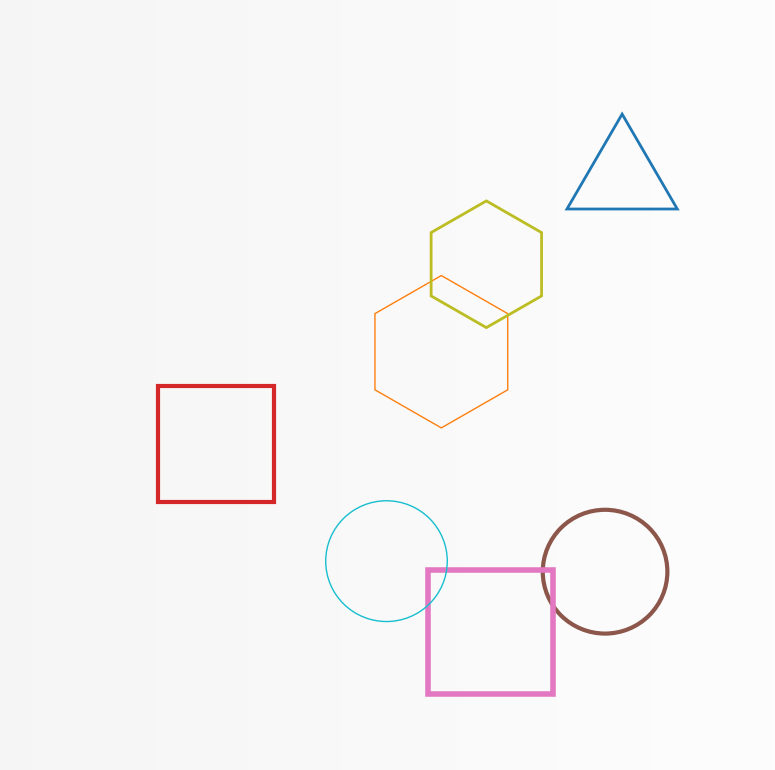[{"shape": "triangle", "thickness": 1, "radius": 0.41, "center": [0.803, 0.77]}, {"shape": "hexagon", "thickness": 0.5, "radius": 0.49, "center": [0.569, 0.543]}, {"shape": "square", "thickness": 1.5, "radius": 0.38, "center": [0.279, 0.424]}, {"shape": "circle", "thickness": 1.5, "radius": 0.4, "center": [0.781, 0.258]}, {"shape": "square", "thickness": 2, "radius": 0.4, "center": [0.633, 0.18]}, {"shape": "hexagon", "thickness": 1, "radius": 0.41, "center": [0.628, 0.657]}, {"shape": "circle", "thickness": 0.5, "radius": 0.39, "center": [0.499, 0.271]}]